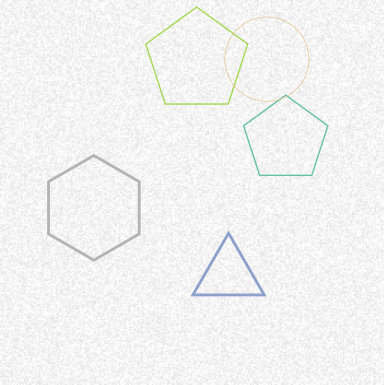[{"shape": "pentagon", "thickness": 1, "radius": 0.58, "center": [0.742, 0.638]}, {"shape": "triangle", "thickness": 2, "radius": 0.53, "center": [0.594, 0.287]}, {"shape": "pentagon", "thickness": 1, "radius": 0.7, "center": [0.511, 0.842]}, {"shape": "circle", "thickness": 0.5, "radius": 0.55, "center": [0.693, 0.846]}, {"shape": "hexagon", "thickness": 2, "radius": 0.68, "center": [0.244, 0.46]}]